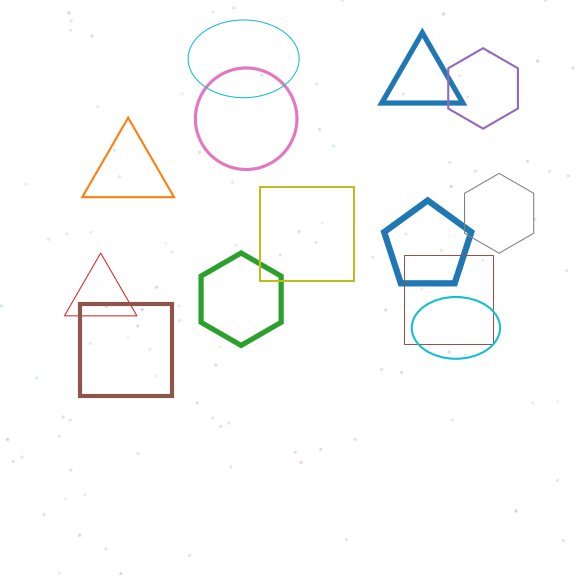[{"shape": "triangle", "thickness": 2.5, "radius": 0.41, "center": [0.731, 0.861]}, {"shape": "pentagon", "thickness": 3, "radius": 0.4, "center": [0.741, 0.573]}, {"shape": "triangle", "thickness": 1, "radius": 0.46, "center": [0.222, 0.704]}, {"shape": "hexagon", "thickness": 2.5, "radius": 0.4, "center": [0.418, 0.481]}, {"shape": "triangle", "thickness": 0.5, "radius": 0.36, "center": [0.174, 0.488]}, {"shape": "hexagon", "thickness": 1, "radius": 0.35, "center": [0.836, 0.846]}, {"shape": "square", "thickness": 2, "radius": 0.4, "center": [0.218, 0.393]}, {"shape": "square", "thickness": 0.5, "radius": 0.39, "center": [0.777, 0.481]}, {"shape": "circle", "thickness": 1.5, "radius": 0.44, "center": [0.426, 0.794]}, {"shape": "hexagon", "thickness": 0.5, "radius": 0.35, "center": [0.864, 0.63]}, {"shape": "square", "thickness": 1, "radius": 0.41, "center": [0.532, 0.595]}, {"shape": "oval", "thickness": 0.5, "radius": 0.48, "center": [0.422, 0.897]}, {"shape": "oval", "thickness": 1, "radius": 0.38, "center": [0.789, 0.431]}]